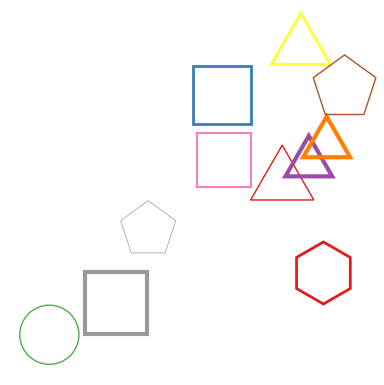[{"shape": "triangle", "thickness": 1, "radius": 0.47, "center": [0.733, 0.528]}, {"shape": "hexagon", "thickness": 2, "radius": 0.4, "center": [0.84, 0.291]}, {"shape": "square", "thickness": 2, "radius": 0.37, "center": [0.576, 0.754]}, {"shape": "circle", "thickness": 1, "radius": 0.38, "center": [0.128, 0.13]}, {"shape": "triangle", "thickness": 3, "radius": 0.35, "center": [0.802, 0.577]}, {"shape": "triangle", "thickness": 3, "radius": 0.35, "center": [0.848, 0.627]}, {"shape": "triangle", "thickness": 2, "radius": 0.44, "center": [0.781, 0.877]}, {"shape": "pentagon", "thickness": 1, "radius": 0.43, "center": [0.895, 0.772]}, {"shape": "square", "thickness": 1.5, "radius": 0.35, "center": [0.582, 0.585]}, {"shape": "square", "thickness": 3, "radius": 0.4, "center": [0.301, 0.213]}, {"shape": "pentagon", "thickness": 0.5, "radius": 0.38, "center": [0.385, 0.404]}]